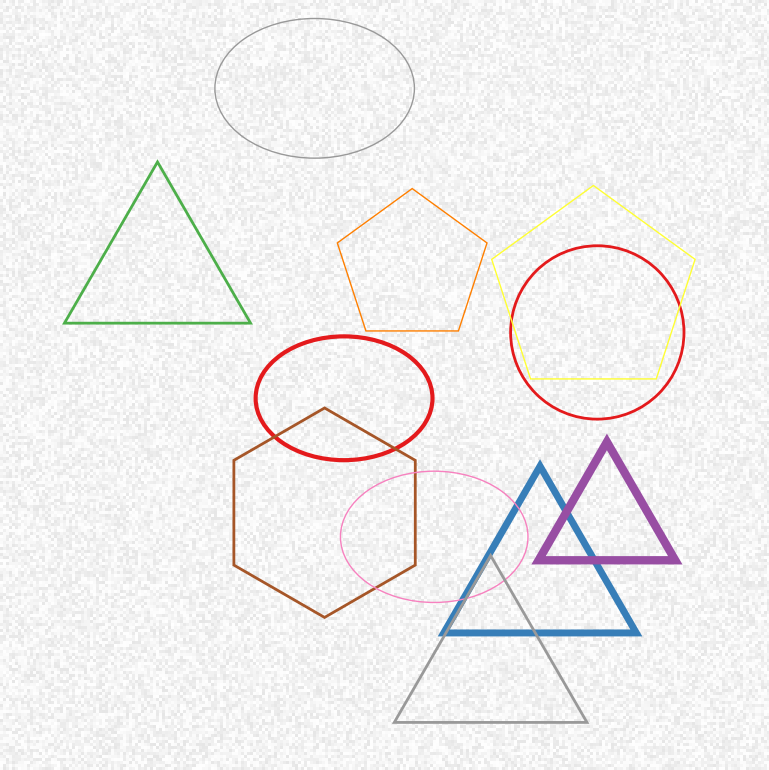[{"shape": "oval", "thickness": 1.5, "radius": 0.57, "center": [0.447, 0.483]}, {"shape": "circle", "thickness": 1, "radius": 0.56, "center": [0.776, 0.568]}, {"shape": "triangle", "thickness": 2.5, "radius": 0.72, "center": [0.701, 0.25]}, {"shape": "triangle", "thickness": 1, "radius": 0.7, "center": [0.205, 0.65]}, {"shape": "triangle", "thickness": 3, "radius": 0.51, "center": [0.788, 0.324]}, {"shape": "pentagon", "thickness": 0.5, "radius": 0.51, "center": [0.535, 0.653]}, {"shape": "pentagon", "thickness": 0.5, "radius": 0.69, "center": [0.771, 0.62]}, {"shape": "hexagon", "thickness": 1, "radius": 0.68, "center": [0.422, 0.334]}, {"shape": "oval", "thickness": 0.5, "radius": 0.61, "center": [0.564, 0.303]}, {"shape": "triangle", "thickness": 1, "radius": 0.72, "center": [0.637, 0.134]}, {"shape": "oval", "thickness": 0.5, "radius": 0.65, "center": [0.409, 0.885]}]